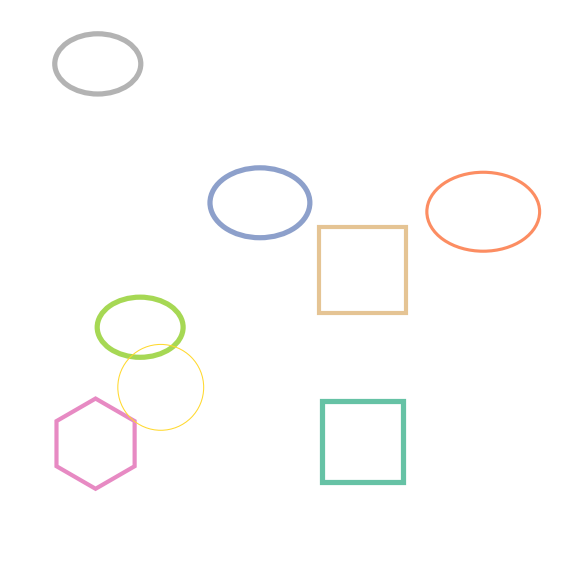[{"shape": "square", "thickness": 2.5, "radius": 0.35, "center": [0.627, 0.234]}, {"shape": "oval", "thickness": 1.5, "radius": 0.49, "center": [0.837, 0.632]}, {"shape": "oval", "thickness": 2.5, "radius": 0.43, "center": [0.45, 0.648]}, {"shape": "hexagon", "thickness": 2, "radius": 0.39, "center": [0.165, 0.231]}, {"shape": "oval", "thickness": 2.5, "radius": 0.37, "center": [0.243, 0.432]}, {"shape": "circle", "thickness": 0.5, "radius": 0.37, "center": [0.278, 0.328]}, {"shape": "square", "thickness": 2, "radius": 0.37, "center": [0.628, 0.532]}, {"shape": "oval", "thickness": 2.5, "radius": 0.37, "center": [0.169, 0.888]}]